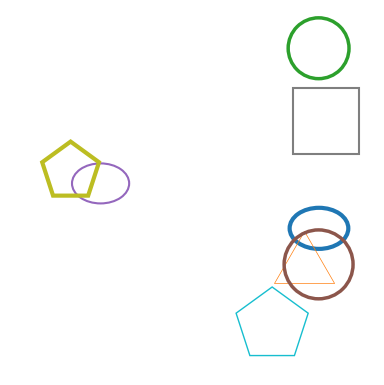[{"shape": "oval", "thickness": 3, "radius": 0.38, "center": [0.829, 0.407]}, {"shape": "triangle", "thickness": 0.5, "radius": 0.45, "center": [0.791, 0.309]}, {"shape": "circle", "thickness": 2.5, "radius": 0.4, "center": [0.828, 0.875]}, {"shape": "oval", "thickness": 1.5, "radius": 0.37, "center": [0.261, 0.524]}, {"shape": "circle", "thickness": 2.5, "radius": 0.45, "center": [0.828, 0.313]}, {"shape": "square", "thickness": 1.5, "radius": 0.43, "center": [0.846, 0.686]}, {"shape": "pentagon", "thickness": 3, "radius": 0.39, "center": [0.183, 0.555]}, {"shape": "pentagon", "thickness": 1, "radius": 0.49, "center": [0.707, 0.156]}]